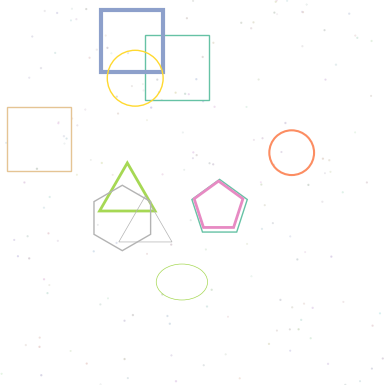[{"shape": "pentagon", "thickness": 1, "radius": 0.38, "center": [0.57, 0.458]}, {"shape": "square", "thickness": 1, "radius": 0.42, "center": [0.46, 0.825]}, {"shape": "circle", "thickness": 1.5, "radius": 0.29, "center": [0.758, 0.603]}, {"shape": "square", "thickness": 3, "radius": 0.4, "center": [0.342, 0.893]}, {"shape": "pentagon", "thickness": 2, "radius": 0.33, "center": [0.568, 0.463]}, {"shape": "oval", "thickness": 0.5, "radius": 0.33, "center": [0.473, 0.268]}, {"shape": "triangle", "thickness": 2, "radius": 0.42, "center": [0.331, 0.494]}, {"shape": "circle", "thickness": 1, "radius": 0.36, "center": [0.351, 0.797]}, {"shape": "square", "thickness": 1, "radius": 0.41, "center": [0.101, 0.64]}, {"shape": "hexagon", "thickness": 1, "radius": 0.42, "center": [0.318, 0.434]}, {"shape": "triangle", "thickness": 0.5, "radius": 0.4, "center": [0.378, 0.411]}]